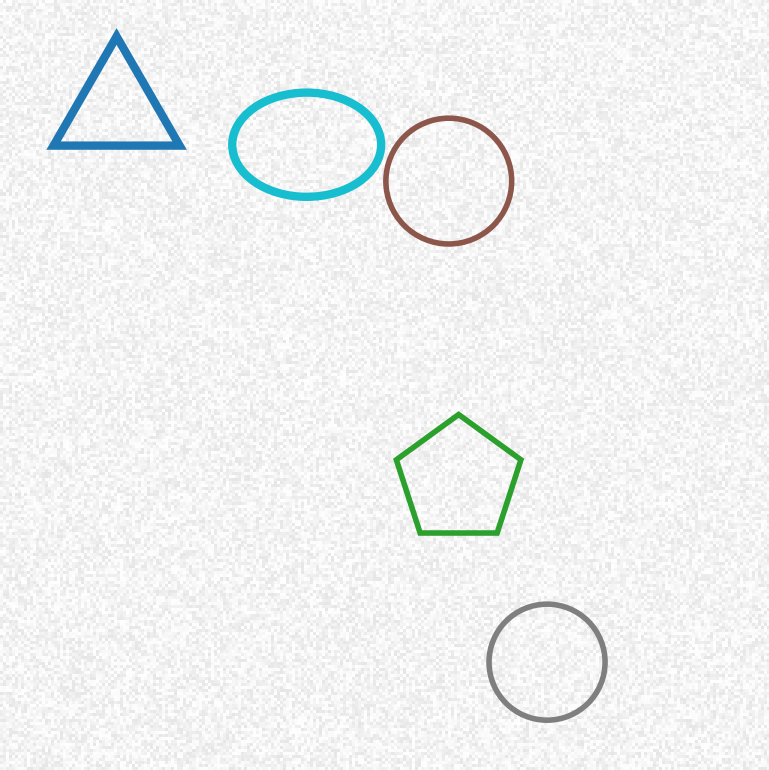[{"shape": "triangle", "thickness": 3, "radius": 0.47, "center": [0.151, 0.858]}, {"shape": "pentagon", "thickness": 2, "radius": 0.43, "center": [0.596, 0.377]}, {"shape": "circle", "thickness": 2, "radius": 0.41, "center": [0.583, 0.765]}, {"shape": "circle", "thickness": 2, "radius": 0.38, "center": [0.71, 0.14]}, {"shape": "oval", "thickness": 3, "radius": 0.48, "center": [0.398, 0.812]}]